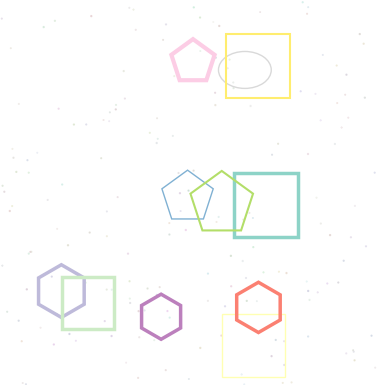[{"shape": "square", "thickness": 2.5, "radius": 0.42, "center": [0.69, 0.467]}, {"shape": "square", "thickness": 1, "radius": 0.41, "center": [0.658, 0.104]}, {"shape": "hexagon", "thickness": 2.5, "radius": 0.34, "center": [0.159, 0.244]}, {"shape": "hexagon", "thickness": 2.5, "radius": 0.33, "center": [0.671, 0.202]}, {"shape": "pentagon", "thickness": 1, "radius": 0.35, "center": [0.487, 0.488]}, {"shape": "pentagon", "thickness": 1.5, "radius": 0.43, "center": [0.576, 0.471]}, {"shape": "pentagon", "thickness": 3, "radius": 0.29, "center": [0.501, 0.839]}, {"shape": "oval", "thickness": 1, "radius": 0.34, "center": [0.636, 0.818]}, {"shape": "hexagon", "thickness": 2.5, "radius": 0.29, "center": [0.418, 0.177]}, {"shape": "square", "thickness": 2.5, "radius": 0.34, "center": [0.229, 0.214]}, {"shape": "square", "thickness": 1.5, "radius": 0.41, "center": [0.671, 0.829]}]